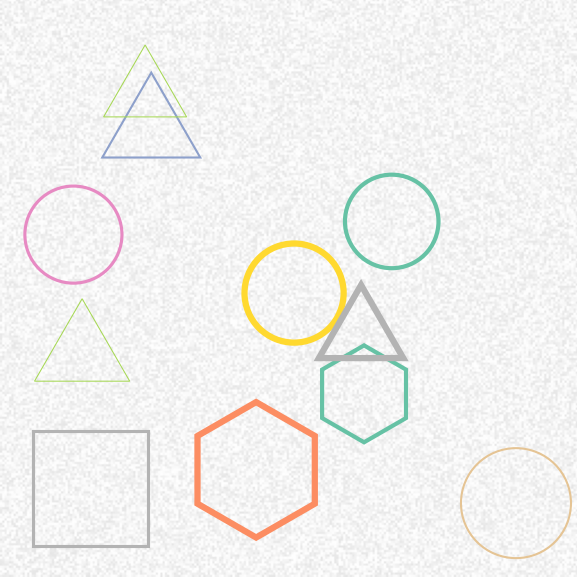[{"shape": "circle", "thickness": 2, "radius": 0.4, "center": [0.678, 0.616]}, {"shape": "hexagon", "thickness": 2, "radius": 0.42, "center": [0.63, 0.317]}, {"shape": "hexagon", "thickness": 3, "radius": 0.59, "center": [0.444, 0.186]}, {"shape": "triangle", "thickness": 1, "radius": 0.49, "center": [0.262, 0.775]}, {"shape": "circle", "thickness": 1.5, "radius": 0.42, "center": [0.127, 0.593]}, {"shape": "triangle", "thickness": 0.5, "radius": 0.48, "center": [0.142, 0.387]}, {"shape": "triangle", "thickness": 0.5, "radius": 0.42, "center": [0.251, 0.838]}, {"shape": "circle", "thickness": 3, "radius": 0.43, "center": [0.509, 0.492]}, {"shape": "circle", "thickness": 1, "radius": 0.48, "center": [0.893, 0.128]}, {"shape": "square", "thickness": 1.5, "radius": 0.5, "center": [0.157, 0.154]}, {"shape": "triangle", "thickness": 3, "radius": 0.42, "center": [0.625, 0.421]}]